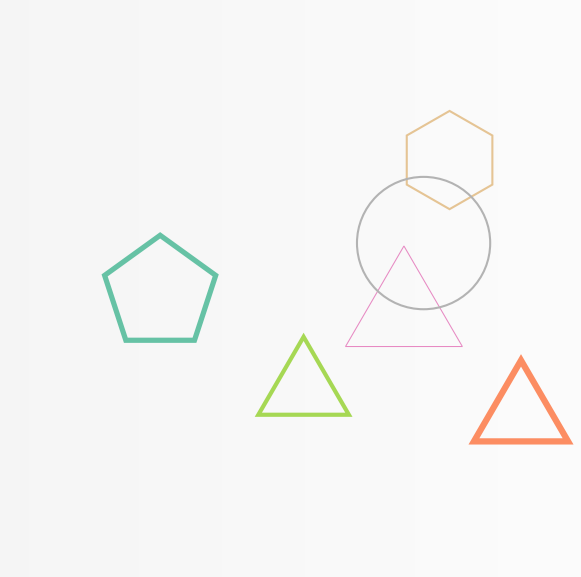[{"shape": "pentagon", "thickness": 2.5, "radius": 0.5, "center": [0.276, 0.491]}, {"shape": "triangle", "thickness": 3, "radius": 0.47, "center": [0.896, 0.282]}, {"shape": "triangle", "thickness": 0.5, "radius": 0.58, "center": [0.695, 0.457]}, {"shape": "triangle", "thickness": 2, "radius": 0.45, "center": [0.522, 0.326]}, {"shape": "hexagon", "thickness": 1, "radius": 0.43, "center": [0.773, 0.722]}, {"shape": "circle", "thickness": 1, "radius": 0.57, "center": [0.729, 0.578]}]